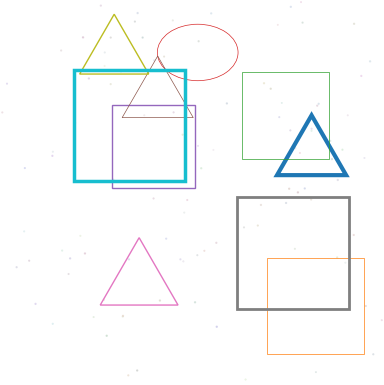[{"shape": "triangle", "thickness": 3, "radius": 0.52, "center": [0.809, 0.597]}, {"shape": "square", "thickness": 0.5, "radius": 0.63, "center": [0.819, 0.206]}, {"shape": "square", "thickness": 0.5, "radius": 0.57, "center": [0.741, 0.7]}, {"shape": "oval", "thickness": 0.5, "radius": 0.52, "center": [0.514, 0.864]}, {"shape": "square", "thickness": 1, "radius": 0.54, "center": [0.399, 0.62]}, {"shape": "triangle", "thickness": 0.5, "radius": 0.53, "center": [0.41, 0.748]}, {"shape": "triangle", "thickness": 1, "radius": 0.58, "center": [0.361, 0.266]}, {"shape": "square", "thickness": 2, "radius": 0.73, "center": [0.761, 0.343]}, {"shape": "triangle", "thickness": 1, "radius": 0.52, "center": [0.297, 0.859]}, {"shape": "square", "thickness": 2.5, "radius": 0.72, "center": [0.337, 0.675]}]